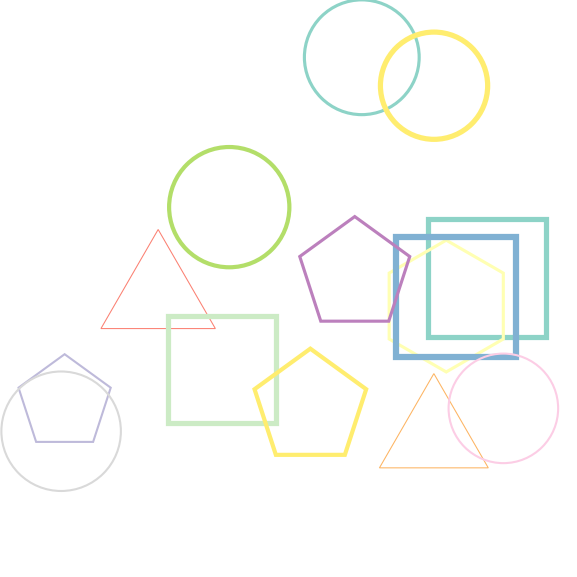[{"shape": "square", "thickness": 2.5, "radius": 0.51, "center": [0.843, 0.517]}, {"shape": "circle", "thickness": 1.5, "radius": 0.5, "center": [0.626, 0.9]}, {"shape": "hexagon", "thickness": 1.5, "radius": 0.57, "center": [0.773, 0.469]}, {"shape": "pentagon", "thickness": 1, "radius": 0.42, "center": [0.112, 0.302]}, {"shape": "triangle", "thickness": 0.5, "radius": 0.57, "center": [0.274, 0.487]}, {"shape": "square", "thickness": 3, "radius": 0.52, "center": [0.789, 0.484]}, {"shape": "triangle", "thickness": 0.5, "radius": 0.54, "center": [0.751, 0.243]}, {"shape": "circle", "thickness": 2, "radius": 0.52, "center": [0.397, 0.64]}, {"shape": "circle", "thickness": 1, "radius": 0.47, "center": [0.872, 0.292]}, {"shape": "circle", "thickness": 1, "radius": 0.52, "center": [0.106, 0.252]}, {"shape": "pentagon", "thickness": 1.5, "radius": 0.5, "center": [0.614, 0.524]}, {"shape": "square", "thickness": 2.5, "radius": 0.46, "center": [0.384, 0.359]}, {"shape": "pentagon", "thickness": 2, "radius": 0.51, "center": [0.537, 0.294]}, {"shape": "circle", "thickness": 2.5, "radius": 0.46, "center": [0.752, 0.851]}]